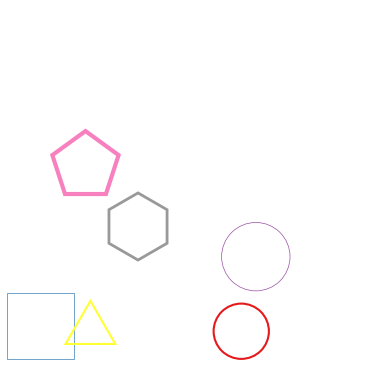[{"shape": "circle", "thickness": 1.5, "radius": 0.36, "center": [0.627, 0.14]}, {"shape": "square", "thickness": 0.5, "radius": 0.43, "center": [0.106, 0.153]}, {"shape": "circle", "thickness": 0.5, "radius": 0.44, "center": [0.664, 0.333]}, {"shape": "triangle", "thickness": 1.5, "radius": 0.37, "center": [0.235, 0.144]}, {"shape": "pentagon", "thickness": 3, "radius": 0.45, "center": [0.222, 0.569]}, {"shape": "hexagon", "thickness": 2, "radius": 0.44, "center": [0.358, 0.412]}]